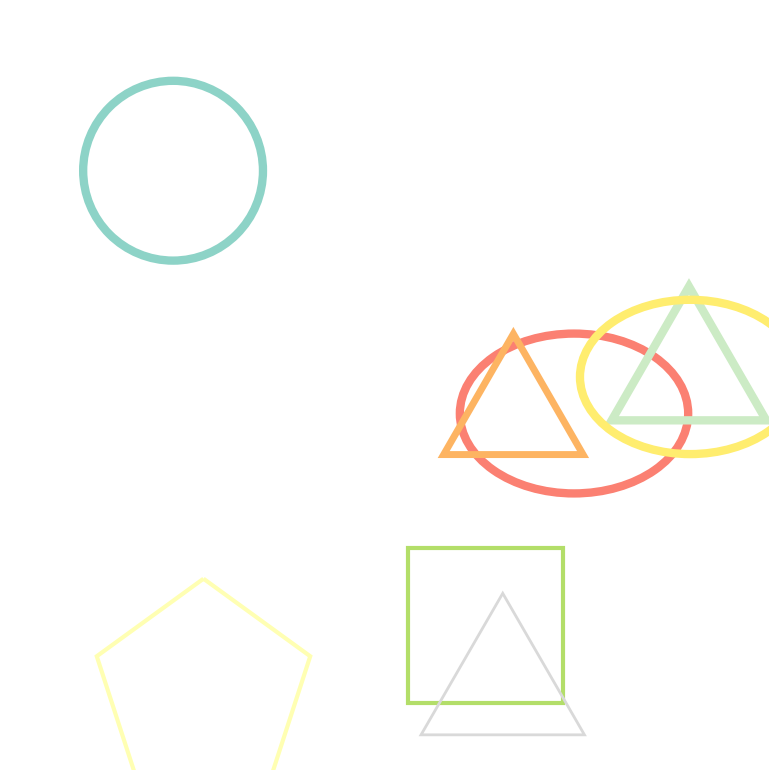[{"shape": "circle", "thickness": 3, "radius": 0.58, "center": [0.225, 0.778]}, {"shape": "pentagon", "thickness": 1.5, "radius": 0.73, "center": [0.264, 0.103]}, {"shape": "oval", "thickness": 3, "radius": 0.74, "center": [0.745, 0.463]}, {"shape": "triangle", "thickness": 2.5, "radius": 0.52, "center": [0.667, 0.462]}, {"shape": "square", "thickness": 1.5, "radius": 0.5, "center": [0.631, 0.188]}, {"shape": "triangle", "thickness": 1, "radius": 0.61, "center": [0.653, 0.107]}, {"shape": "triangle", "thickness": 3, "radius": 0.58, "center": [0.895, 0.512]}, {"shape": "oval", "thickness": 3, "radius": 0.72, "center": [0.896, 0.51]}]